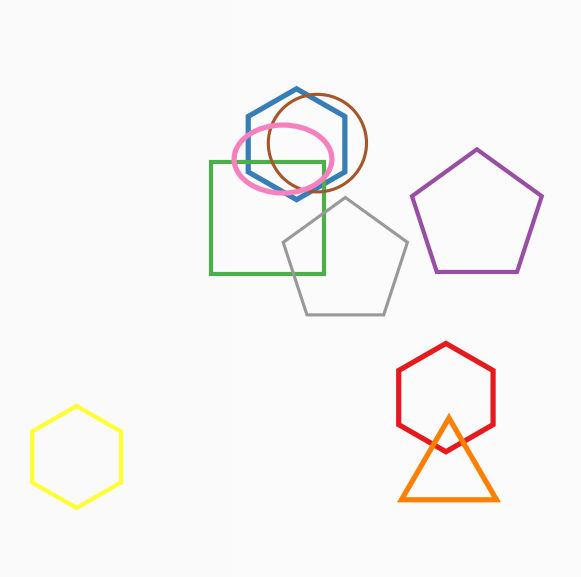[{"shape": "hexagon", "thickness": 2.5, "radius": 0.47, "center": [0.767, 0.311]}, {"shape": "hexagon", "thickness": 2.5, "radius": 0.48, "center": [0.51, 0.749]}, {"shape": "square", "thickness": 2, "radius": 0.48, "center": [0.461, 0.622]}, {"shape": "pentagon", "thickness": 2, "radius": 0.59, "center": [0.82, 0.623]}, {"shape": "triangle", "thickness": 2.5, "radius": 0.47, "center": [0.772, 0.181]}, {"shape": "hexagon", "thickness": 2, "radius": 0.44, "center": [0.132, 0.208]}, {"shape": "circle", "thickness": 1.5, "radius": 0.42, "center": [0.546, 0.751]}, {"shape": "oval", "thickness": 2.5, "radius": 0.42, "center": [0.487, 0.724]}, {"shape": "pentagon", "thickness": 1.5, "radius": 0.56, "center": [0.594, 0.545]}]